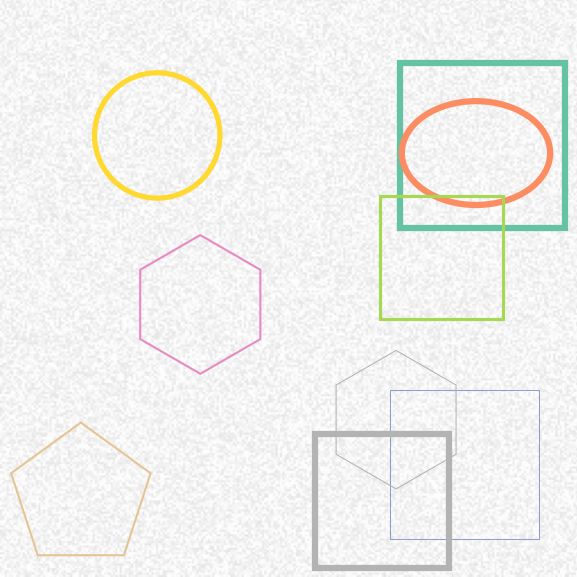[{"shape": "square", "thickness": 3, "radius": 0.71, "center": [0.835, 0.747]}, {"shape": "oval", "thickness": 3, "radius": 0.64, "center": [0.824, 0.734]}, {"shape": "square", "thickness": 0.5, "radius": 0.65, "center": [0.804, 0.194]}, {"shape": "hexagon", "thickness": 1, "radius": 0.6, "center": [0.347, 0.472]}, {"shape": "square", "thickness": 1.5, "radius": 0.53, "center": [0.765, 0.553]}, {"shape": "circle", "thickness": 2.5, "radius": 0.54, "center": [0.272, 0.765]}, {"shape": "pentagon", "thickness": 1, "radius": 0.63, "center": [0.14, 0.14]}, {"shape": "hexagon", "thickness": 0.5, "radius": 0.6, "center": [0.686, 0.272]}, {"shape": "square", "thickness": 3, "radius": 0.58, "center": [0.662, 0.132]}]